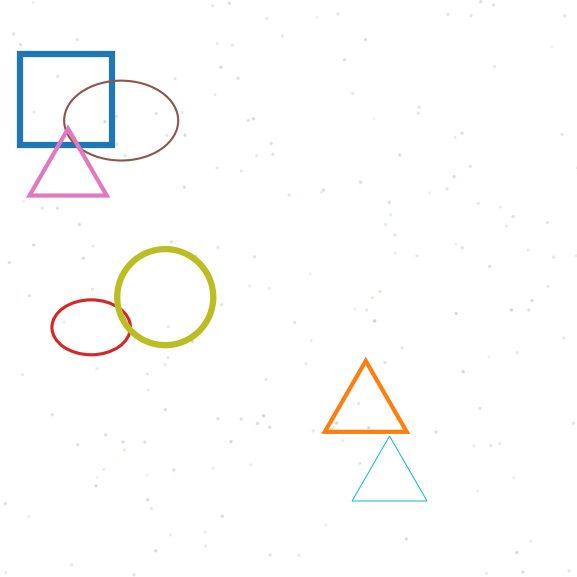[{"shape": "square", "thickness": 3, "radius": 0.4, "center": [0.114, 0.827]}, {"shape": "triangle", "thickness": 2, "radius": 0.41, "center": [0.633, 0.292]}, {"shape": "oval", "thickness": 1.5, "radius": 0.34, "center": [0.158, 0.432]}, {"shape": "oval", "thickness": 1, "radius": 0.49, "center": [0.21, 0.79]}, {"shape": "triangle", "thickness": 2, "radius": 0.39, "center": [0.118, 0.699]}, {"shape": "circle", "thickness": 3, "radius": 0.42, "center": [0.286, 0.485]}, {"shape": "triangle", "thickness": 0.5, "radius": 0.37, "center": [0.675, 0.169]}]